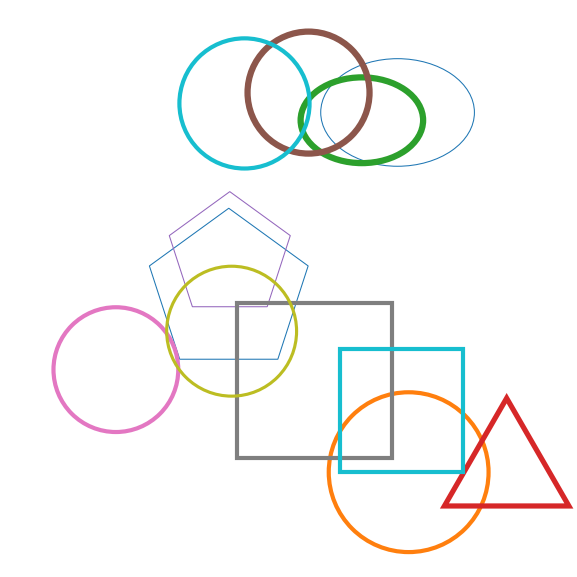[{"shape": "oval", "thickness": 0.5, "radius": 0.67, "center": [0.688, 0.804]}, {"shape": "pentagon", "thickness": 0.5, "radius": 0.72, "center": [0.396, 0.494]}, {"shape": "circle", "thickness": 2, "radius": 0.69, "center": [0.708, 0.182]}, {"shape": "oval", "thickness": 3, "radius": 0.53, "center": [0.627, 0.791]}, {"shape": "triangle", "thickness": 2.5, "radius": 0.62, "center": [0.877, 0.185]}, {"shape": "pentagon", "thickness": 0.5, "radius": 0.55, "center": [0.398, 0.557]}, {"shape": "circle", "thickness": 3, "radius": 0.53, "center": [0.534, 0.839]}, {"shape": "circle", "thickness": 2, "radius": 0.54, "center": [0.201, 0.359]}, {"shape": "square", "thickness": 2, "radius": 0.67, "center": [0.544, 0.34]}, {"shape": "circle", "thickness": 1.5, "radius": 0.56, "center": [0.401, 0.426]}, {"shape": "circle", "thickness": 2, "radius": 0.56, "center": [0.423, 0.82]}, {"shape": "square", "thickness": 2, "radius": 0.53, "center": [0.695, 0.289]}]